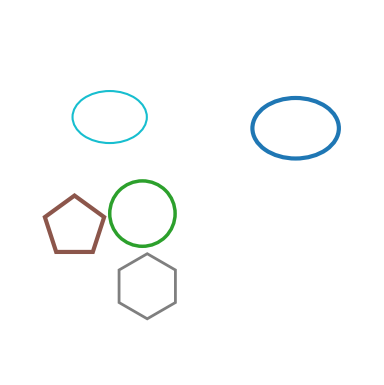[{"shape": "oval", "thickness": 3, "radius": 0.56, "center": [0.768, 0.667]}, {"shape": "circle", "thickness": 2.5, "radius": 0.42, "center": [0.37, 0.445]}, {"shape": "pentagon", "thickness": 3, "radius": 0.4, "center": [0.194, 0.411]}, {"shape": "hexagon", "thickness": 2, "radius": 0.42, "center": [0.382, 0.256]}, {"shape": "oval", "thickness": 1.5, "radius": 0.48, "center": [0.285, 0.696]}]